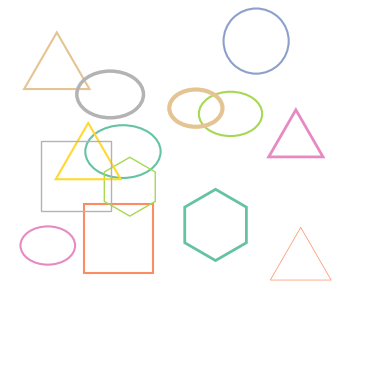[{"shape": "hexagon", "thickness": 2, "radius": 0.46, "center": [0.56, 0.416]}, {"shape": "oval", "thickness": 1.5, "radius": 0.49, "center": [0.319, 0.606]}, {"shape": "square", "thickness": 1.5, "radius": 0.45, "center": [0.309, 0.38]}, {"shape": "triangle", "thickness": 0.5, "radius": 0.46, "center": [0.781, 0.318]}, {"shape": "circle", "thickness": 1.5, "radius": 0.42, "center": [0.665, 0.893]}, {"shape": "oval", "thickness": 1.5, "radius": 0.35, "center": [0.124, 0.362]}, {"shape": "triangle", "thickness": 2, "radius": 0.41, "center": [0.769, 0.633]}, {"shape": "oval", "thickness": 1.5, "radius": 0.41, "center": [0.599, 0.704]}, {"shape": "hexagon", "thickness": 1, "radius": 0.38, "center": [0.337, 0.515]}, {"shape": "triangle", "thickness": 1.5, "radius": 0.49, "center": [0.229, 0.583]}, {"shape": "triangle", "thickness": 1.5, "radius": 0.49, "center": [0.148, 0.818]}, {"shape": "oval", "thickness": 3, "radius": 0.35, "center": [0.509, 0.719]}, {"shape": "oval", "thickness": 2.5, "radius": 0.43, "center": [0.286, 0.755]}, {"shape": "square", "thickness": 1, "radius": 0.45, "center": [0.197, 0.542]}]